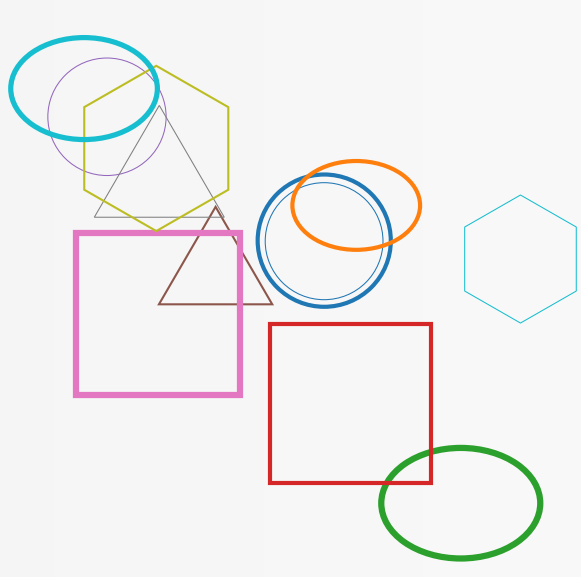[{"shape": "circle", "thickness": 0.5, "radius": 0.51, "center": [0.558, 0.581]}, {"shape": "circle", "thickness": 2, "radius": 0.57, "center": [0.558, 0.582]}, {"shape": "oval", "thickness": 2, "radius": 0.55, "center": [0.613, 0.643]}, {"shape": "oval", "thickness": 3, "radius": 0.68, "center": [0.793, 0.128]}, {"shape": "square", "thickness": 2, "radius": 0.69, "center": [0.603, 0.301]}, {"shape": "circle", "thickness": 0.5, "radius": 0.51, "center": [0.184, 0.797]}, {"shape": "triangle", "thickness": 1, "radius": 0.56, "center": [0.371, 0.528]}, {"shape": "square", "thickness": 3, "radius": 0.7, "center": [0.272, 0.456]}, {"shape": "triangle", "thickness": 0.5, "radius": 0.65, "center": [0.274, 0.688]}, {"shape": "hexagon", "thickness": 1, "radius": 0.72, "center": [0.269, 0.742]}, {"shape": "oval", "thickness": 2.5, "radius": 0.63, "center": [0.145, 0.846]}, {"shape": "hexagon", "thickness": 0.5, "radius": 0.55, "center": [0.895, 0.551]}]